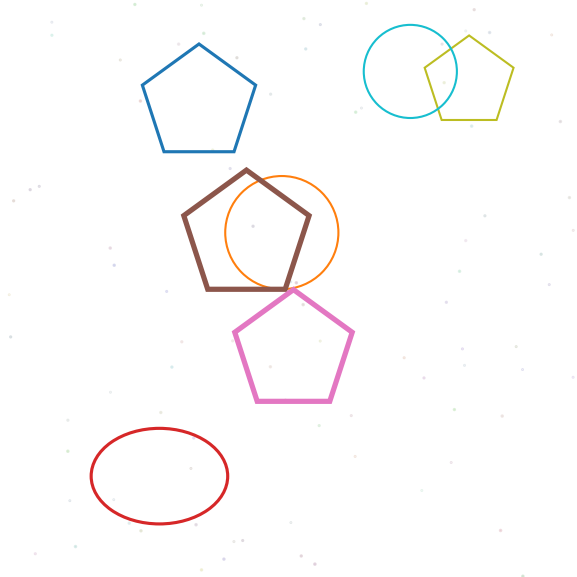[{"shape": "pentagon", "thickness": 1.5, "radius": 0.52, "center": [0.345, 0.82]}, {"shape": "circle", "thickness": 1, "radius": 0.49, "center": [0.488, 0.596]}, {"shape": "oval", "thickness": 1.5, "radius": 0.59, "center": [0.276, 0.175]}, {"shape": "pentagon", "thickness": 2.5, "radius": 0.57, "center": [0.427, 0.591]}, {"shape": "pentagon", "thickness": 2.5, "radius": 0.53, "center": [0.508, 0.391]}, {"shape": "pentagon", "thickness": 1, "radius": 0.4, "center": [0.812, 0.857]}, {"shape": "circle", "thickness": 1, "radius": 0.4, "center": [0.711, 0.875]}]